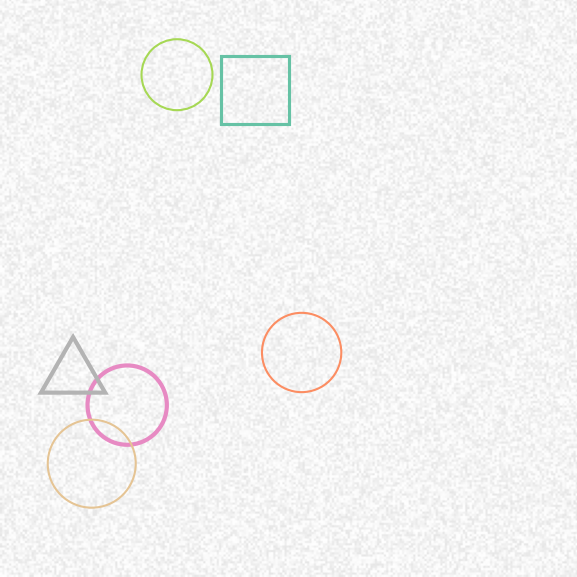[{"shape": "square", "thickness": 1.5, "radius": 0.3, "center": [0.442, 0.844]}, {"shape": "circle", "thickness": 1, "radius": 0.34, "center": [0.522, 0.389]}, {"shape": "circle", "thickness": 2, "radius": 0.34, "center": [0.22, 0.298]}, {"shape": "circle", "thickness": 1, "radius": 0.31, "center": [0.306, 0.87]}, {"shape": "circle", "thickness": 1, "radius": 0.38, "center": [0.159, 0.196]}, {"shape": "triangle", "thickness": 2, "radius": 0.32, "center": [0.127, 0.351]}]